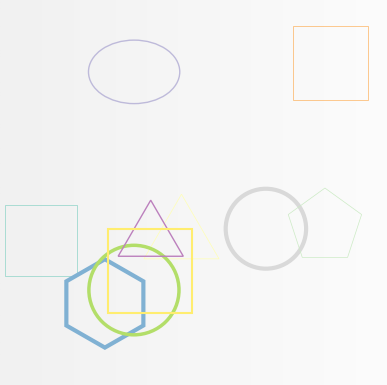[{"shape": "square", "thickness": 0.5, "radius": 0.46, "center": [0.106, 0.375]}, {"shape": "triangle", "thickness": 0.5, "radius": 0.56, "center": [0.468, 0.384]}, {"shape": "oval", "thickness": 1, "radius": 0.59, "center": [0.346, 0.813]}, {"shape": "hexagon", "thickness": 3, "radius": 0.57, "center": [0.271, 0.212]}, {"shape": "square", "thickness": 0.5, "radius": 0.49, "center": [0.852, 0.836]}, {"shape": "circle", "thickness": 2.5, "radius": 0.58, "center": [0.346, 0.247]}, {"shape": "circle", "thickness": 3, "radius": 0.52, "center": [0.686, 0.406]}, {"shape": "triangle", "thickness": 1, "radius": 0.49, "center": [0.389, 0.383]}, {"shape": "pentagon", "thickness": 0.5, "radius": 0.5, "center": [0.839, 0.412]}, {"shape": "square", "thickness": 1.5, "radius": 0.54, "center": [0.387, 0.296]}]